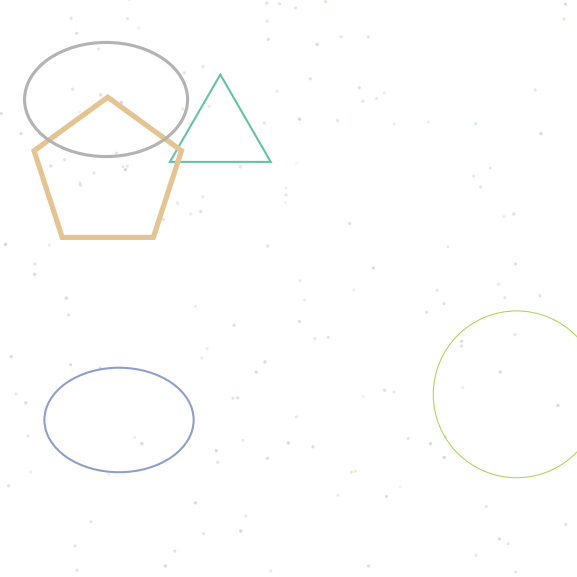[{"shape": "triangle", "thickness": 1, "radius": 0.5, "center": [0.381, 0.769]}, {"shape": "oval", "thickness": 1, "radius": 0.65, "center": [0.206, 0.272]}, {"shape": "circle", "thickness": 0.5, "radius": 0.72, "center": [0.895, 0.316]}, {"shape": "pentagon", "thickness": 2.5, "radius": 0.67, "center": [0.187, 0.697]}, {"shape": "oval", "thickness": 1.5, "radius": 0.71, "center": [0.184, 0.827]}]